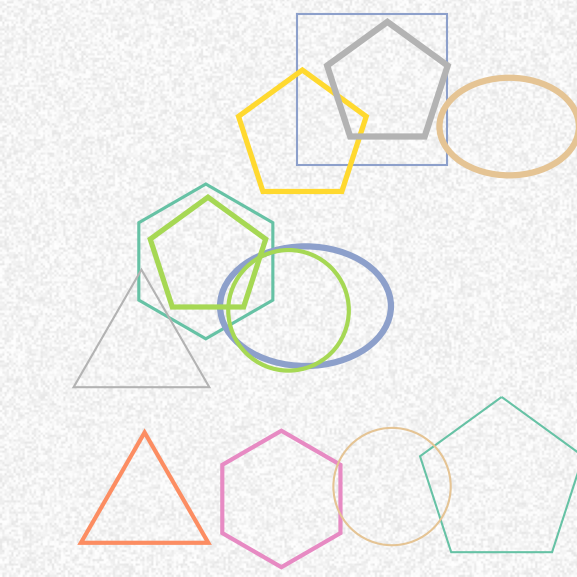[{"shape": "hexagon", "thickness": 1.5, "radius": 0.67, "center": [0.356, 0.546]}, {"shape": "pentagon", "thickness": 1, "radius": 0.74, "center": [0.869, 0.163]}, {"shape": "triangle", "thickness": 2, "radius": 0.64, "center": [0.25, 0.123]}, {"shape": "square", "thickness": 1, "radius": 0.65, "center": [0.644, 0.844]}, {"shape": "oval", "thickness": 3, "radius": 0.74, "center": [0.529, 0.469]}, {"shape": "hexagon", "thickness": 2, "radius": 0.59, "center": [0.487, 0.135]}, {"shape": "circle", "thickness": 2, "radius": 0.52, "center": [0.5, 0.462]}, {"shape": "pentagon", "thickness": 2.5, "radius": 0.53, "center": [0.36, 0.553]}, {"shape": "pentagon", "thickness": 2.5, "radius": 0.58, "center": [0.524, 0.762]}, {"shape": "oval", "thickness": 3, "radius": 0.6, "center": [0.882, 0.78]}, {"shape": "circle", "thickness": 1, "radius": 0.51, "center": [0.679, 0.157]}, {"shape": "triangle", "thickness": 1, "radius": 0.68, "center": [0.245, 0.396]}, {"shape": "pentagon", "thickness": 3, "radius": 0.55, "center": [0.671, 0.852]}]